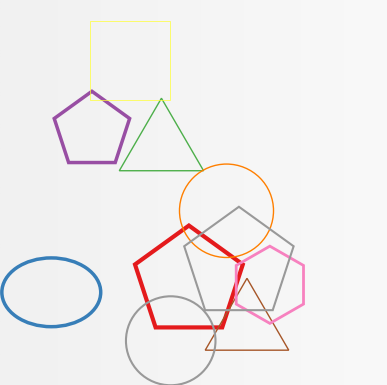[{"shape": "pentagon", "thickness": 3, "radius": 0.73, "center": [0.487, 0.268]}, {"shape": "oval", "thickness": 2.5, "radius": 0.64, "center": [0.132, 0.241]}, {"shape": "triangle", "thickness": 1, "radius": 0.63, "center": [0.417, 0.619]}, {"shape": "pentagon", "thickness": 2.5, "radius": 0.51, "center": [0.237, 0.661]}, {"shape": "circle", "thickness": 1, "radius": 0.61, "center": [0.585, 0.453]}, {"shape": "square", "thickness": 0.5, "radius": 0.51, "center": [0.336, 0.843]}, {"shape": "triangle", "thickness": 1, "radius": 0.62, "center": [0.637, 0.153]}, {"shape": "hexagon", "thickness": 2, "radius": 0.5, "center": [0.696, 0.26]}, {"shape": "pentagon", "thickness": 1.5, "radius": 0.74, "center": [0.617, 0.315]}, {"shape": "circle", "thickness": 1.5, "radius": 0.58, "center": [0.441, 0.115]}]